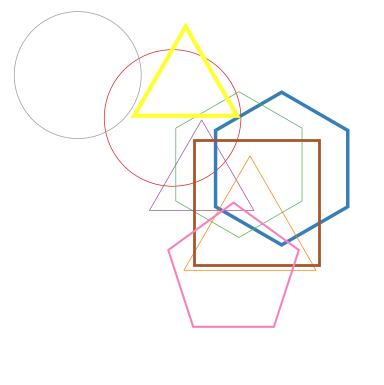[{"shape": "circle", "thickness": 0.5, "radius": 0.89, "center": [0.448, 0.694]}, {"shape": "hexagon", "thickness": 2.5, "radius": 0.99, "center": [0.732, 0.562]}, {"shape": "hexagon", "thickness": 0.5, "radius": 0.95, "center": [0.621, 0.572]}, {"shape": "triangle", "thickness": 0.5, "radius": 0.78, "center": [0.524, 0.532]}, {"shape": "triangle", "thickness": 0.5, "radius": 0.99, "center": [0.649, 0.397]}, {"shape": "triangle", "thickness": 3, "radius": 0.77, "center": [0.482, 0.776]}, {"shape": "square", "thickness": 2, "radius": 0.81, "center": [0.666, 0.473]}, {"shape": "pentagon", "thickness": 1.5, "radius": 0.89, "center": [0.607, 0.295]}, {"shape": "circle", "thickness": 0.5, "radius": 0.82, "center": [0.202, 0.805]}]